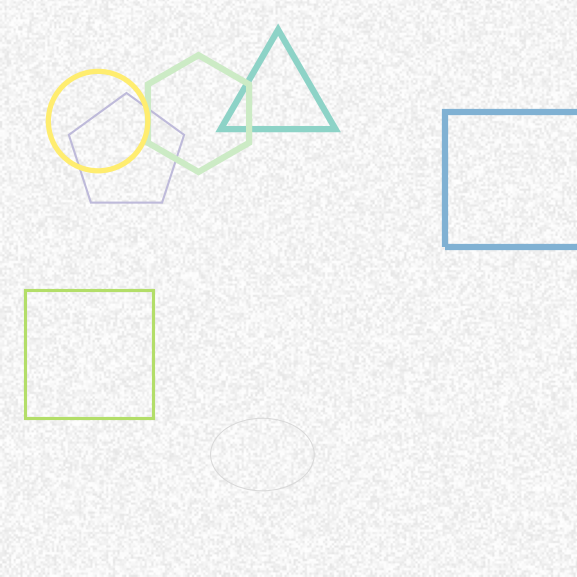[{"shape": "triangle", "thickness": 3, "radius": 0.57, "center": [0.482, 0.833]}, {"shape": "pentagon", "thickness": 1, "radius": 0.52, "center": [0.219, 0.733]}, {"shape": "square", "thickness": 3, "radius": 0.58, "center": [0.888, 0.688]}, {"shape": "square", "thickness": 1.5, "radius": 0.56, "center": [0.154, 0.386]}, {"shape": "oval", "thickness": 0.5, "radius": 0.45, "center": [0.454, 0.212]}, {"shape": "hexagon", "thickness": 3, "radius": 0.51, "center": [0.344, 0.802]}, {"shape": "circle", "thickness": 2.5, "radius": 0.43, "center": [0.17, 0.789]}]